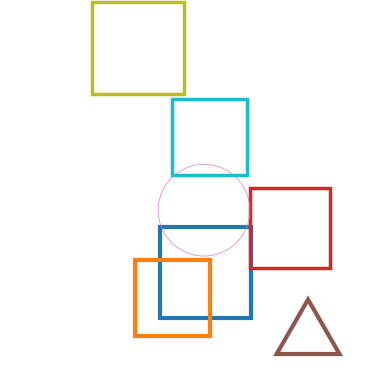[{"shape": "square", "thickness": 3, "radius": 0.59, "center": [0.534, 0.291]}, {"shape": "square", "thickness": 3, "radius": 0.49, "center": [0.448, 0.225]}, {"shape": "square", "thickness": 2.5, "radius": 0.52, "center": [0.754, 0.408]}, {"shape": "triangle", "thickness": 3, "radius": 0.47, "center": [0.8, 0.128]}, {"shape": "circle", "thickness": 0.5, "radius": 0.6, "center": [0.53, 0.454]}, {"shape": "square", "thickness": 2.5, "radius": 0.6, "center": [0.359, 0.875]}, {"shape": "square", "thickness": 2.5, "radius": 0.49, "center": [0.544, 0.644]}]